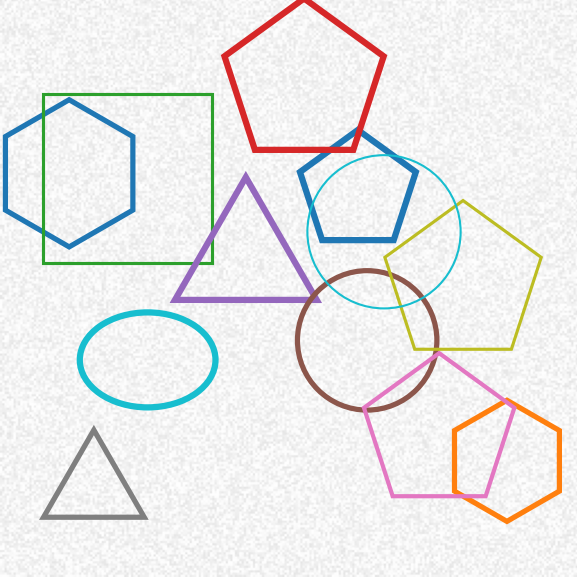[{"shape": "hexagon", "thickness": 2.5, "radius": 0.64, "center": [0.12, 0.699]}, {"shape": "pentagon", "thickness": 3, "radius": 0.53, "center": [0.62, 0.669]}, {"shape": "hexagon", "thickness": 2.5, "radius": 0.52, "center": [0.878, 0.201]}, {"shape": "square", "thickness": 1.5, "radius": 0.73, "center": [0.22, 0.69]}, {"shape": "pentagon", "thickness": 3, "radius": 0.72, "center": [0.527, 0.857]}, {"shape": "triangle", "thickness": 3, "radius": 0.71, "center": [0.426, 0.551]}, {"shape": "circle", "thickness": 2.5, "radius": 0.6, "center": [0.636, 0.41]}, {"shape": "pentagon", "thickness": 2, "radius": 0.68, "center": [0.76, 0.251]}, {"shape": "triangle", "thickness": 2.5, "radius": 0.5, "center": [0.163, 0.154]}, {"shape": "pentagon", "thickness": 1.5, "radius": 0.71, "center": [0.802, 0.51]}, {"shape": "circle", "thickness": 1, "radius": 0.66, "center": [0.665, 0.598]}, {"shape": "oval", "thickness": 3, "radius": 0.59, "center": [0.256, 0.376]}]